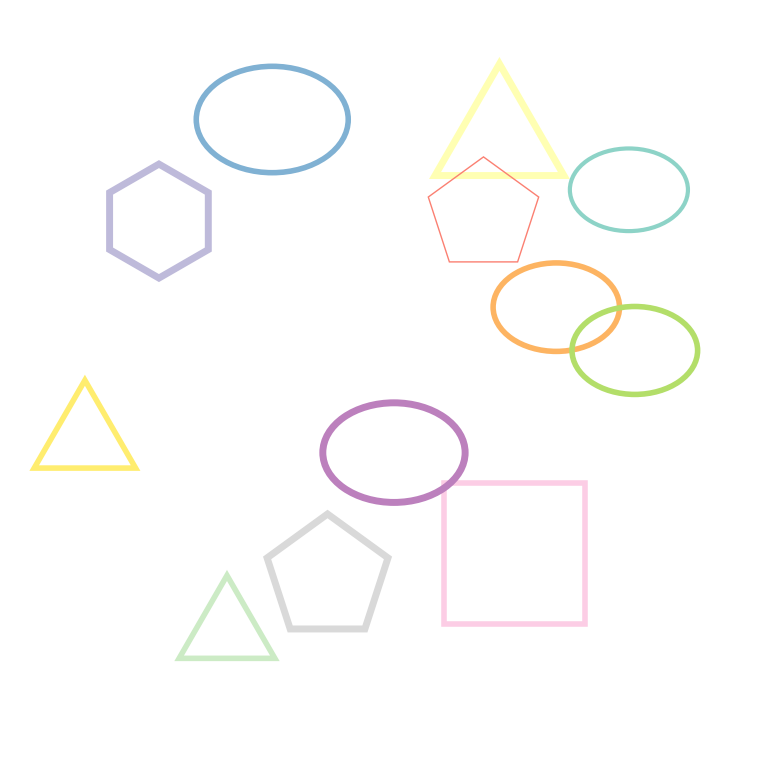[{"shape": "oval", "thickness": 1.5, "radius": 0.38, "center": [0.817, 0.754]}, {"shape": "triangle", "thickness": 2.5, "radius": 0.48, "center": [0.649, 0.82]}, {"shape": "hexagon", "thickness": 2.5, "radius": 0.37, "center": [0.206, 0.713]}, {"shape": "pentagon", "thickness": 0.5, "radius": 0.38, "center": [0.628, 0.721]}, {"shape": "oval", "thickness": 2, "radius": 0.49, "center": [0.354, 0.845]}, {"shape": "oval", "thickness": 2, "radius": 0.41, "center": [0.722, 0.601]}, {"shape": "oval", "thickness": 2, "radius": 0.41, "center": [0.824, 0.545]}, {"shape": "square", "thickness": 2, "radius": 0.46, "center": [0.668, 0.281]}, {"shape": "pentagon", "thickness": 2.5, "radius": 0.41, "center": [0.425, 0.25]}, {"shape": "oval", "thickness": 2.5, "radius": 0.46, "center": [0.512, 0.412]}, {"shape": "triangle", "thickness": 2, "radius": 0.36, "center": [0.295, 0.181]}, {"shape": "triangle", "thickness": 2, "radius": 0.38, "center": [0.11, 0.43]}]